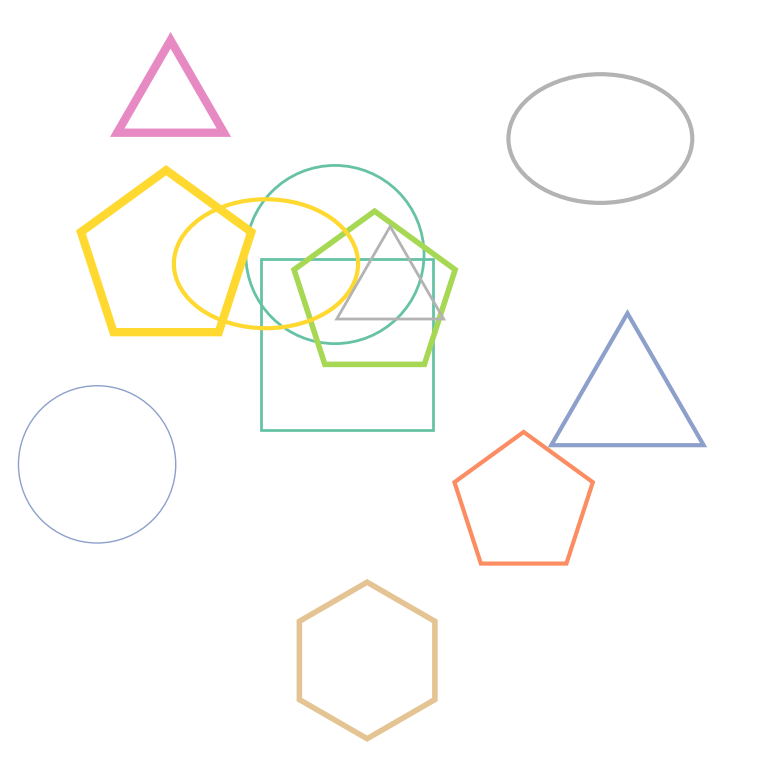[{"shape": "circle", "thickness": 1, "radius": 0.58, "center": [0.435, 0.669]}, {"shape": "square", "thickness": 1, "radius": 0.56, "center": [0.451, 0.552]}, {"shape": "pentagon", "thickness": 1.5, "radius": 0.47, "center": [0.68, 0.345]}, {"shape": "triangle", "thickness": 1.5, "radius": 0.57, "center": [0.815, 0.479]}, {"shape": "circle", "thickness": 0.5, "radius": 0.51, "center": [0.126, 0.397]}, {"shape": "triangle", "thickness": 3, "radius": 0.4, "center": [0.222, 0.868]}, {"shape": "pentagon", "thickness": 2, "radius": 0.55, "center": [0.487, 0.616]}, {"shape": "pentagon", "thickness": 3, "radius": 0.58, "center": [0.216, 0.663]}, {"shape": "oval", "thickness": 1.5, "radius": 0.6, "center": [0.345, 0.657]}, {"shape": "hexagon", "thickness": 2, "radius": 0.51, "center": [0.477, 0.142]}, {"shape": "oval", "thickness": 1.5, "radius": 0.6, "center": [0.78, 0.82]}, {"shape": "triangle", "thickness": 1, "radius": 0.4, "center": [0.507, 0.626]}]